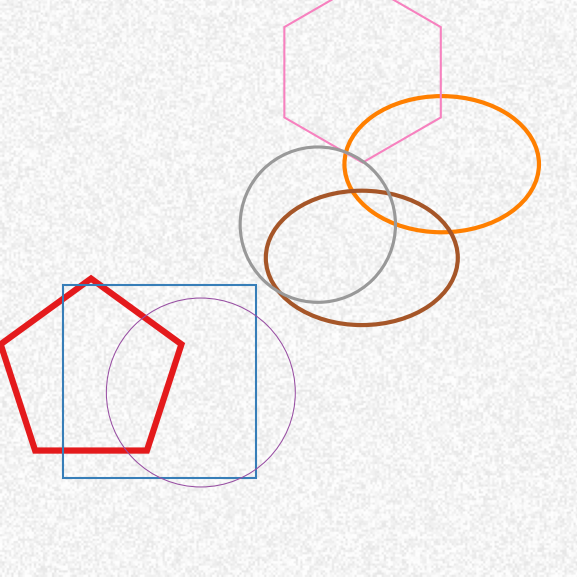[{"shape": "pentagon", "thickness": 3, "radius": 0.82, "center": [0.158, 0.352]}, {"shape": "square", "thickness": 1, "radius": 0.84, "center": [0.276, 0.339]}, {"shape": "circle", "thickness": 0.5, "radius": 0.82, "center": [0.348, 0.319]}, {"shape": "oval", "thickness": 2, "radius": 0.84, "center": [0.765, 0.715]}, {"shape": "oval", "thickness": 2, "radius": 0.83, "center": [0.627, 0.553]}, {"shape": "hexagon", "thickness": 1, "radius": 0.78, "center": [0.628, 0.874]}, {"shape": "circle", "thickness": 1.5, "radius": 0.67, "center": [0.55, 0.61]}]